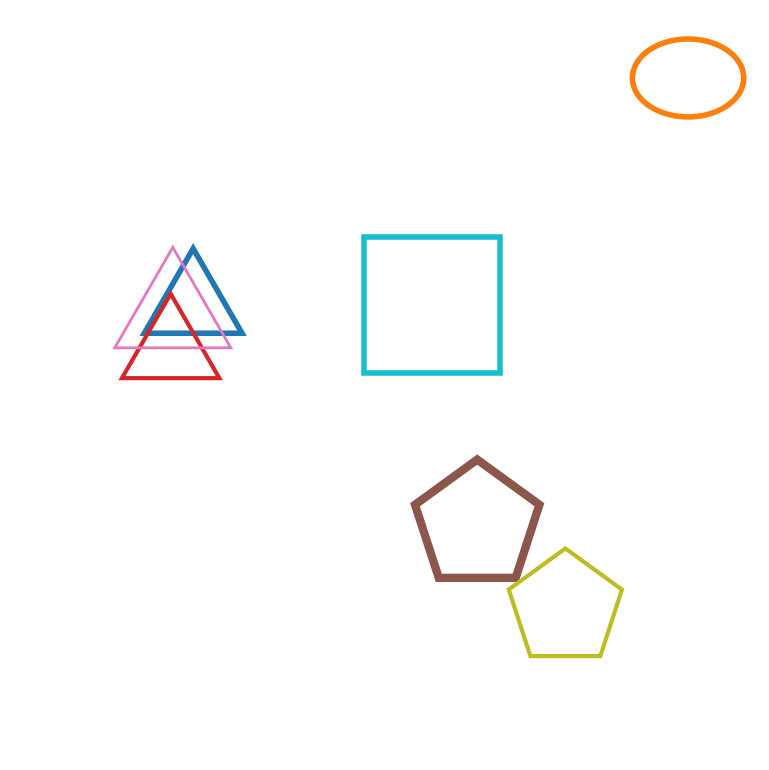[{"shape": "triangle", "thickness": 2, "radius": 0.37, "center": [0.251, 0.604]}, {"shape": "oval", "thickness": 2, "radius": 0.36, "center": [0.894, 0.899]}, {"shape": "triangle", "thickness": 1.5, "radius": 0.37, "center": [0.222, 0.545]}, {"shape": "pentagon", "thickness": 3, "radius": 0.42, "center": [0.62, 0.318]}, {"shape": "triangle", "thickness": 1, "radius": 0.44, "center": [0.224, 0.592]}, {"shape": "pentagon", "thickness": 1.5, "radius": 0.39, "center": [0.734, 0.21]}, {"shape": "square", "thickness": 2, "radius": 0.44, "center": [0.561, 0.604]}]